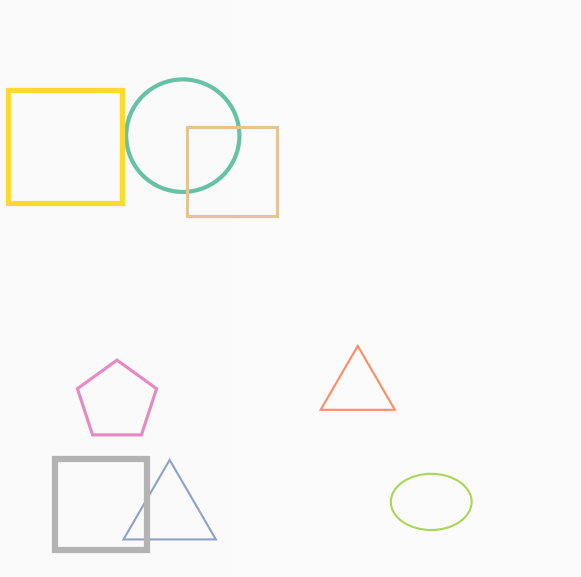[{"shape": "circle", "thickness": 2, "radius": 0.49, "center": [0.315, 0.764]}, {"shape": "triangle", "thickness": 1, "radius": 0.37, "center": [0.615, 0.326]}, {"shape": "triangle", "thickness": 1, "radius": 0.46, "center": [0.292, 0.111]}, {"shape": "pentagon", "thickness": 1.5, "radius": 0.36, "center": [0.201, 0.304]}, {"shape": "oval", "thickness": 1, "radius": 0.35, "center": [0.742, 0.13]}, {"shape": "square", "thickness": 2.5, "radius": 0.49, "center": [0.112, 0.746]}, {"shape": "square", "thickness": 1.5, "radius": 0.39, "center": [0.399, 0.702]}, {"shape": "square", "thickness": 3, "radius": 0.39, "center": [0.173, 0.125]}]